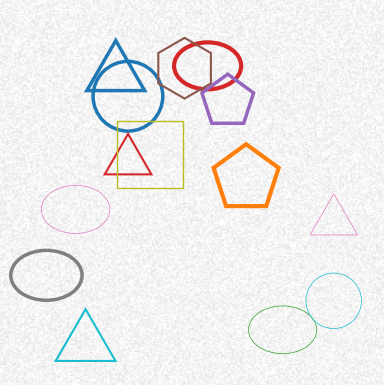[{"shape": "circle", "thickness": 2.5, "radius": 0.45, "center": [0.332, 0.75]}, {"shape": "triangle", "thickness": 2.5, "radius": 0.43, "center": [0.301, 0.808]}, {"shape": "pentagon", "thickness": 3, "radius": 0.44, "center": [0.639, 0.537]}, {"shape": "oval", "thickness": 0.5, "radius": 0.44, "center": [0.734, 0.143]}, {"shape": "oval", "thickness": 3, "radius": 0.44, "center": [0.539, 0.829]}, {"shape": "triangle", "thickness": 1.5, "radius": 0.35, "center": [0.333, 0.582]}, {"shape": "pentagon", "thickness": 2.5, "radius": 0.35, "center": [0.592, 0.737]}, {"shape": "hexagon", "thickness": 1.5, "radius": 0.39, "center": [0.479, 0.823]}, {"shape": "triangle", "thickness": 0.5, "radius": 0.36, "center": [0.867, 0.425]}, {"shape": "oval", "thickness": 0.5, "radius": 0.45, "center": [0.196, 0.456]}, {"shape": "oval", "thickness": 2.5, "radius": 0.46, "center": [0.121, 0.285]}, {"shape": "square", "thickness": 1, "radius": 0.43, "center": [0.39, 0.599]}, {"shape": "circle", "thickness": 0.5, "radius": 0.36, "center": [0.867, 0.219]}, {"shape": "triangle", "thickness": 1.5, "radius": 0.45, "center": [0.222, 0.107]}]